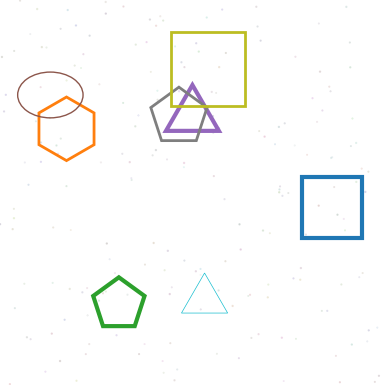[{"shape": "square", "thickness": 3, "radius": 0.39, "center": [0.863, 0.461]}, {"shape": "hexagon", "thickness": 2, "radius": 0.41, "center": [0.173, 0.665]}, {"shape": "pentagon", "thickness": 3, "radius": 0.35, "center": [0.309, 0.21]}, {"shape": "triangle", "thickness": 3, "radius": 0.4, "center": [0.5, 0.7]}, {"shape": "oval", "thickness": 1, "radius": 0.42, "center": [0.131, 0.753]}, {"shape": "pentagon", "thickness": 2, "radius": 0.38, "center": [0.465, 0.697]}, {"shape": "square", "thickness": 2, "radius": 0.48, "center": [0.541, 0.822]}, {"shape": "triangle", "thickness": 0.5, "radius": 0.35, "center": [0.531, 0.222]}]